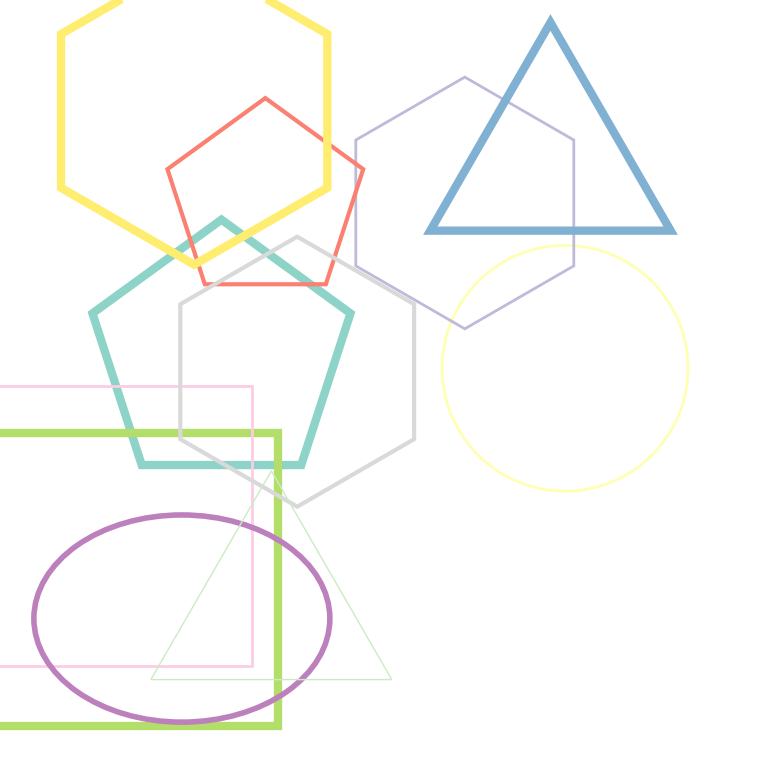[{"shape": "pentagon", "thickness": 3, "radius": 0.88, "center": [0.288, 0.539]}, {"shape": "circle", "thickness": 1, "radius": 0.8, "center": [0.734, 0.522]}, {"shape": "hexagon", "thickness": 1, "radius": 0.82, "center": [0.604, 0.736]}, {"shape": "pentagon", "thickness": 1.5, "radius": 0.67, "center": [0.345, 0.739]}, {"shape": "triangle", "thickness": 3, "radius": 0.9, "center": [0.715, 0.791]}, {"shape": "square", "thickness": 3, "radius": 0.95, "center": [0.171, 0.248]}, {"shape": "square", "thickness": 1, "radius": 0.91, "center": [0.145, 0.317]}, {"shape": "hexagon", "thickness": 1.5, "radius": 0.88, "center": [0.386, 0.517]}, {"shape": "oval", "thickness": 2, "radius": 0.96, "center": [0.236, 0.197]}, {"shape": "triangle", "thickness": 0.5, "radius": 0.9, "center": [0.352, 0.208]}, {"shape": "hexagon", "thickness": 3, "radius": 1.0, "center": [0.252, 0.856]}]